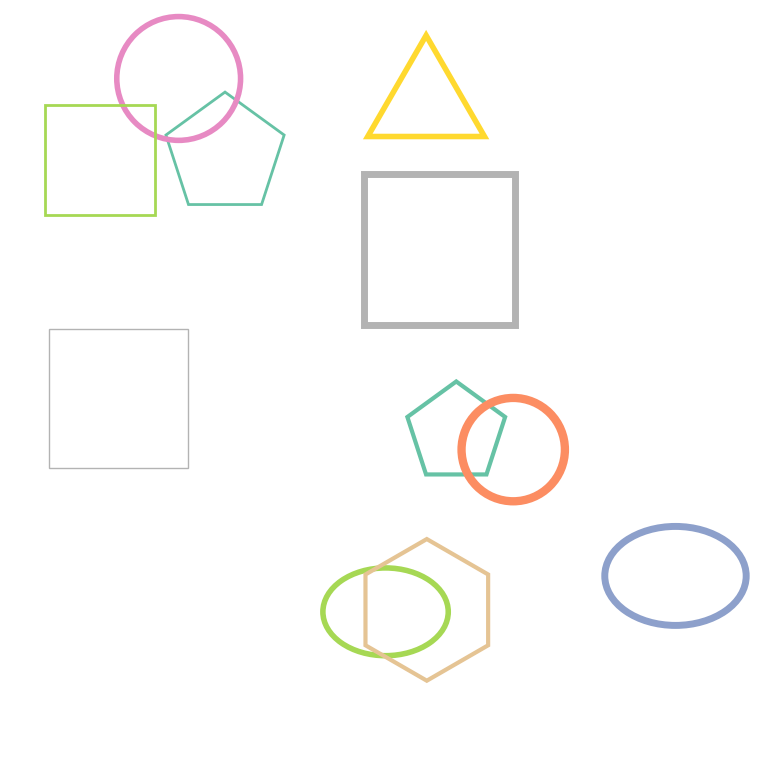[{"shape": "pentagon", "thickness": 1, "radius": 0.4, "center": [0.292, 0.8]}, {"shape": "pentagon", "thickness": 1.5, "radius": 0.33, "center": [0.593, 0.438]}, {"shape": "circle", "thickness": 3, "radius": 0.34, "center": [0.667, 0.416]}, {"shape": "oval", "thickness": 2.5, "radius": 0.46, "center": [0.877, 0.252]}, {"shape": "circle", "thickness": 2, "radius": 0.4, "center": [0.232, 0.898]}, {"shape": "oval", "thickness": 2, "radius": 0.41, "center": [0.501, 0.205]}, {"shape": "square", "thickness": 1, "radius": 0.36, "center": [0.13, 0.792]}, {"shape": "triangle", "thickness": 2, "radius": 0.44, "center": [0.553, 0.866]}, {"shape": "hexagon", "thickness": 1.5, "radius": 0.46, "center": [0.554, 0.208]}, {"shape": "square", "thickness": 0.5, "radius": 0.45, "center": [0.154, 0.482]}, {"shape": "square", "thickness": 2.5, "radius": 0.49, "center": [0.571, 0.676]}]